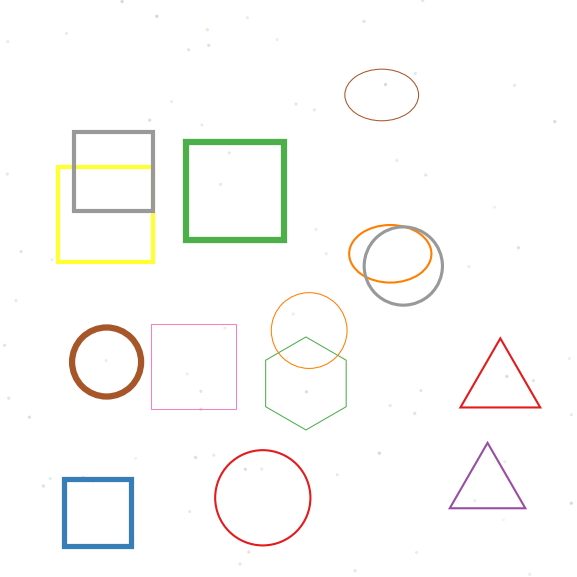[{"shape": "triangle", "thickness": 1, "radius": 0.4, "center": [0.866, 0.333]}, {"shape": "circle", "thickness": 1, "radius": 0.41, "center": [0.455, 0.137]}, {"shape": "square", "thickness": 2.5, "radius": 0.29, "center": [0.169, 0.112]}, {"shape": "square", "thickness": 3, "radius": 0.42, "center": [0.406, 0.668]}, {"shape": "hexagon", "thickness": 0.5, "radius": 0.4, "center": [0.53, 0.335]}, {"shape": "triangle", "thickness": 1, "radius": 0.38, "center": [0.844, 0.157]}, {"shape": "oval", "thickness": 1, "radius": 0.36, "center": [0.676, 0.56]}, {"shape": "circle", "thickness": 0.5, "radius": 0.33, "center": [0.535, 0.427]}, {"shape": "square", "thickness": 2, "radius": 0.41, "center": [0.183, 0.627]}, {"shape": "circle", "thickness": 3, "radius": 0.3, "center": [0.185, 0.372]}, {"shape": "oval", "thickness": 0.5, "radius": 0.32, "center": [0.661, 0.835]}, {"shape": "square", "thickness": 0.5, "radius": 0.37, "center": [0.335, 0.364]}, {"shape": "circle", "thickness": 1.5, "radius": 0.34, "center": [0.698, 0.538]}, {"shape": "square", "thickness": 2, "radius": 0.34, "center": [0.196, 0.702]}]